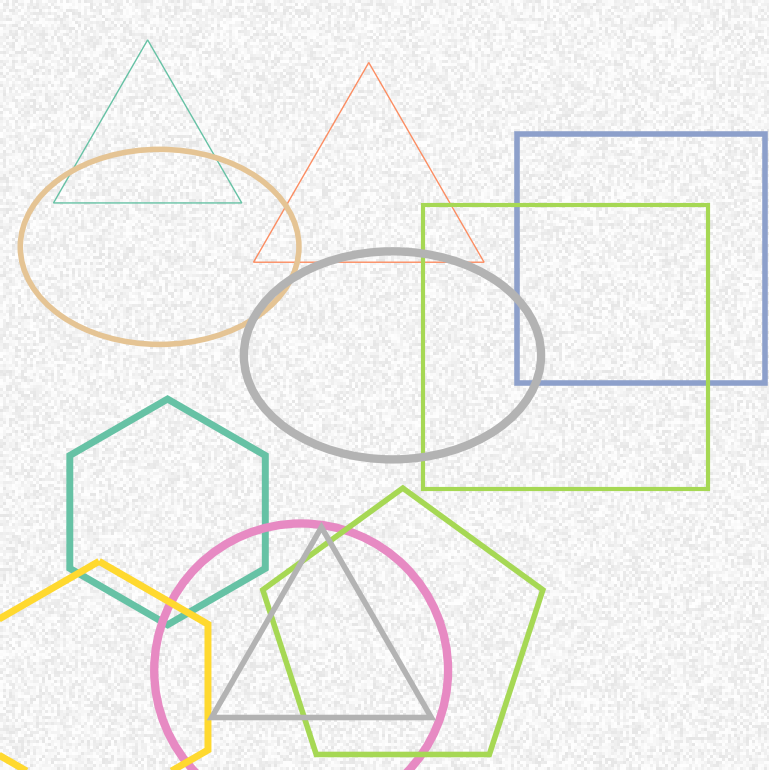[{"shape": "triangle", "thickness": 0.5, "radius": 0.71, "center": [0.192, 0.807]}, {"shape": "hexagon", "thickness": 2.5, "radius": 0.73, "center": [0.218, 0.335]}, {"shape": "triangle", "thickness": 0.5, "radius": 0.86, "center": [0.479, 0.746]}, {"shape": "square", "thickness": 2, "radius": 0.81, "center": [0.832, 0.664]}, {"shape": "circle", "thickness": 3, "radius": 0.95, "center": [0.391, 0.129]}, {"shape": "pentagon", "thickness": 2, "radius": 0.96, "center": [0.523, 0.175]}, {"shape": "square", "thickness": 1.5, "radius": 0.92, "center": [0.734, 0.549]}, {"shape": "hexagon", "thickness": 2.5, "radius": 0.82, "center": [0.129, 0.108]}, {"shape": "oval", "thickness": 2, "radius": 0.9, "center": [0.207, 0.679]}, {"shape": "triangle", "thickness": 2, "radius": 0.82, "center": [0.418, 0.151]}, {"shape": "oval", "thickness": 3, "radius": 0.97, "center": [0.51, 0.538]}]